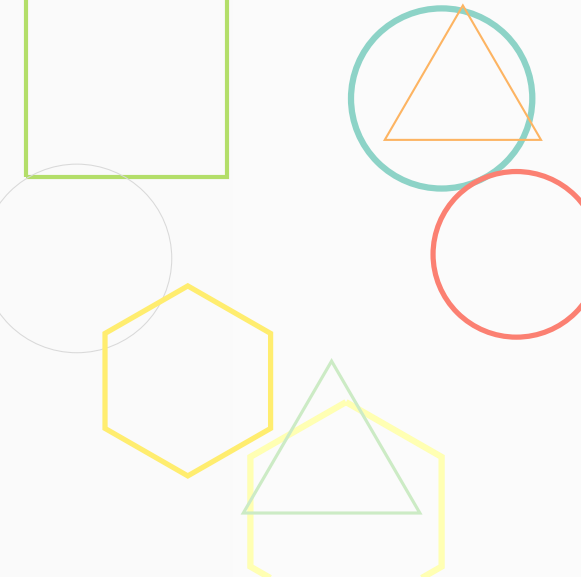[{"shape": "circle", "thickness": 3, "radius": 0.78, "center": [0.76, 0.829]}, {"shape": "hexagon", "thickness": 3, "radius": 0.95, "center": [0.595, 0.113]}, {"shape": "circle", "thickness": 2.5, "radius": 0.72, "center": [0.888, 0.559]}, {"shape": "triangle", "thickness": 1, "radius": 0.78, "center": [0.796, 0.835]}, {"shape": "square", "thickness": 2, "radius": 0.87, "center": [0.218, 0.866]}, {"shape": "circle", "thickness": 0.5, "radius": 0.82, "center": [0.132, 0.552]}, {"shape": "triangle", "thickness": 1.5, "radius": 0.88, "center": [0.57, 0.198]}, {"shape": "hexagon", "thickness": 2.5, "radius": 0.82, "center": [0.323, 0.34]}]